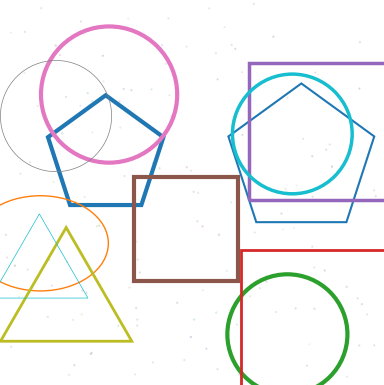[{"shape": "pentagon", "thickness": 3, "radius": 0.79, "center": [0.275, 0.595]}, {"shape": "pentagon", "thickness": 1.5, "radius": 1.0, "center": [0.783, 0.584]}, {"shape": "oval", "thickness": 1, "radius": 0.88, "center": [0.105, 0.368]}, {"shape": "circle", "thickness": 3, "radius": 0.78, "center": [0.746, 0.132]}, {"shape": "square", "thickness": 2, "radius": 0.95, "center": [0.816, 0.16]}, {"shape": "square", "thickness": 2.5, "radius": 0.89, "center": [0.824, 0.659]}, {"shape": "square", "thickness": 3, "radius": 0.67, "center": [0.483, 0.406]}, {"shape": "circle", "thickness": 3, "radius": 0.88, "center": [0.283, 0.754]}, {"shape": "circle", "thickness": 0.5, "radius": 0.72, "center": [0.146, 0.699]}, {"shape": "triangle", "thickness": 2, "radius": 0.98, "center": [0.172, 0.212]}, {"shape": "circle", "thickness": 2.5, "radius": 0.78, "center": [0.759, 0.652]}, {"shape": "triangle", "thickness": 0.5, "radius": 0.73, "center": [0.102, 0.299]}]